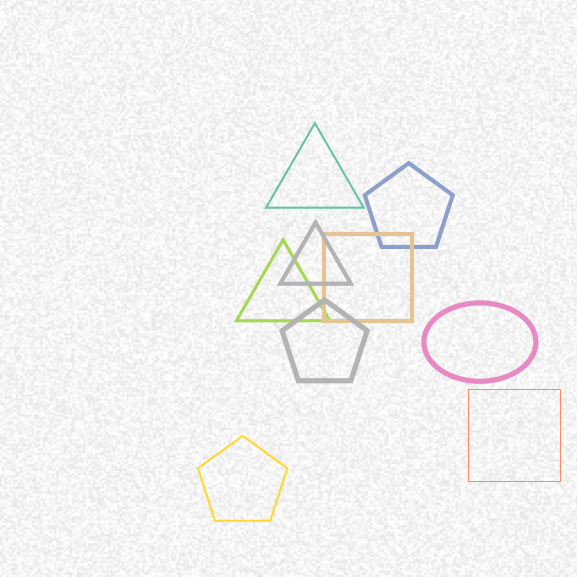[{"shape": "triangle", "thickness": 1, "radius": 0.49, "center": [0.545, 0.688]}, {"shape": "square", "thickness": 0.5, "radius": 0.4, "center": [0.891, 0.246]}, {"shape": "pentagon", "thickness": 2, "radius": 0.4, "center": [0.708, 0.636]}, {"shape": "oval", "thickness": 2.5, "radius": 0.48, "center": [0.831, 0.407]}, {"shape": "triangle", "thickness": 1.5, "radius": 0.47, "center": [0.49, 0.49]}, {"shape": "pentagon", "thickness": 1, "radius": 0.41, "center": [0.42, 0.163]}, {"shape": "square", "thickness": 2, "radius": 0.38, "center": [0.637, 0.519]}, {"shape": "pentagon", "thickness": 2.5, "radius": 0.39, "center": [0.562, 0.403]}, {"shape": "triangle", "thickness": 2, "radius": 0.35, "center": [0.546, 0.543]}]